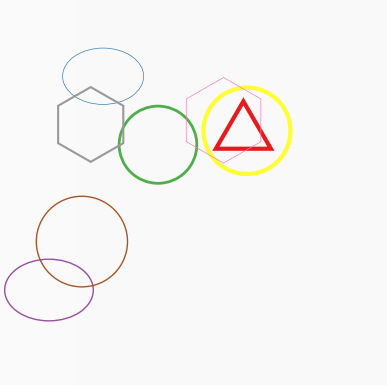[{"shape": "triangle", "thickness": 3, "radius": 0.41, "center": [0.628, 0.655]}, {"shape": "oval", "thickness": 0.5, "radius": 0.52, "center": [0.266, 0.802]}, {"shape": "circle", "thickness": 2, "radius": 0.5, "center": [0.408, 0.624]}, {"shape": "oval", "thickness": 1, "radius": 0.57, "center": [0.126, 0.247]}, {"shape": "circle", "thickness": 3, "radius": 0.56, "center": [0.637, 0.66]}, {"shape": "circle", "thickness": 1, "radius": 0.59, "center": [0.211, 0.373]}, {"shape": "hexagon", "thickness": 0.5, "radius": 0.56, "center": [0.577, 0.688]}, {"shape": "hexagon", "thickness": 1.5, "radius": 0.49, "center": [0.234, 0.677]}]